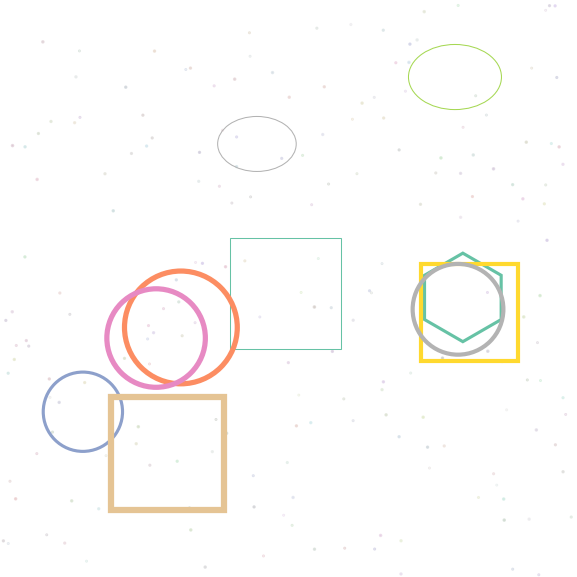[{"shape": "hexagon", "thickness": 1.5, "radius": 0.38, "center": [0.801, 0.484]}, {"shape": "square", "thickness": 0.5, "radius": 0.48, "center": [0.494, 0.49]}, {"shape": "circle", "thickness": 2.5, "radius": 0.49, "center": [0.313, 0.432]}, {"shape": "circle", "thickness": 1.5, "radius": 0.34, "center": [0.144, 0.286]}, {"shape": "circle", "thickness": 2.5, "radius": 0.43, "center": [0.27, 0.414]}, {"shape": "oval", "thickness": 0.5, "radius": 0.4, "center": [0.788, 0.866]}, {"shape": "square", "thickness": 2, "radius": 0.42, "center": [0.813, 0.458]}, {"shape": "square", "thickness": 3, "radius": 0.49, "center": [0.29, 0.213]}, {"shape": "circle", "thickness": 2, "radius": 0.39, "center": [0.793, 0.464]}, {"shape": "oval", "thickness": 0.5, "radius": 0.34, "center": [0.445, 0.75]}]